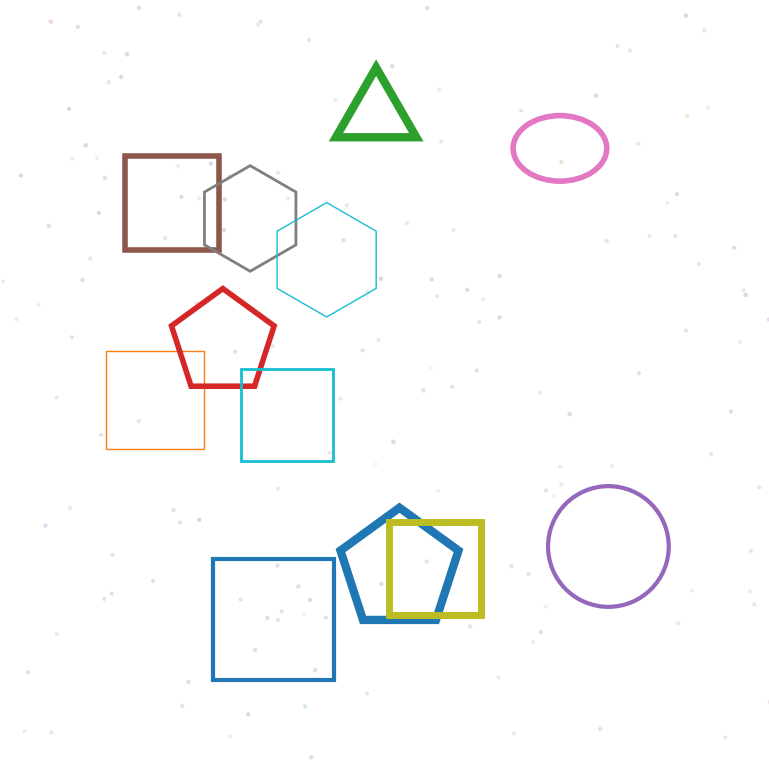[{"shape": "pentagon", "thickness": 3, "radius": 0.4, "center": [0.519, 0.26]}, {"shape": "square", "thickness": 1.5, "radius": 0.39, "center": [0.355, 0.196]}, {"shape": "square", "thickness": 0.5, "radius": 0.32, "center": [0.201, 0.481]}, {"shape": "triangle", "thickness": 3, "radius": 0.3, "center": [0.488, 0.852]}, {"shape": "pentagon", "thickness": 2, "radius": 0.35, "center": [0.289, 0.555]}, {"shape": "circle", "thickness": 1.5, "radius": 0.39, "center": [0.79, 0.29]}, {"shape": "square", "thickness": 2, "radius": 0.31, "center": [0.223, 0.737]}, {"shape": "oval", "thickness": 2, "radius": 0.3, "center": [0.727, 0.807]}, {"shape": "hexagon", "thickness": 1, "radius": 0.34, "center": [0.325, 0.716]}, {"shape": "square", "thickness": 2.5, "radius": 0.3, "center": [0.565, 0.262]}, {"shape": "square", "thickness": 1, "radius": 0.3, "center": [0.372, 0.461]}, {"shape": "hexagon", "thickness": 0.5, "radius": 0.37, "center": [0.424, 0.663]}]